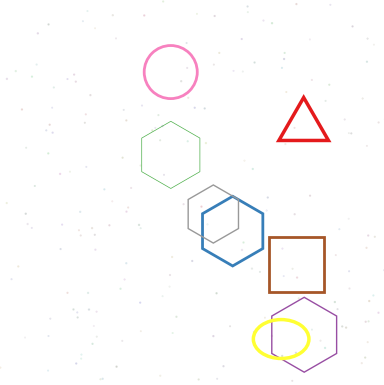[{"shape": "triangle", "thickness": 2.5, "radius": 0.37, "center": [0.789, 0.672]}, {"shape": "hexagon", "thickness": 2, "radius": 0.45, "center": [0.604, 0.4]}, {"shape": "hexagon", "thickness": 0.5, "radius": 0.44, "center": [0.444, 0.598]}, {"shape": "hexagon", "thickness": 1, "radius": 0.49, "center": [0.79, 0.131]}, {"shape": "oval", "thickness": 2.5, "radius": 0.36, "center": [0.73, 0.119]}, {"shape": "square", "thickness": 2, "radius": 0.36, "center": [0.77, 0.312]}, {"shape": "circle", "thickness": 2, "radius": 0.34, "center": [0.443, 0.813]}, {"shape": "hexagon", "thickness": 1, "radius": 0.38, "center": [0.554, 0.444]}]